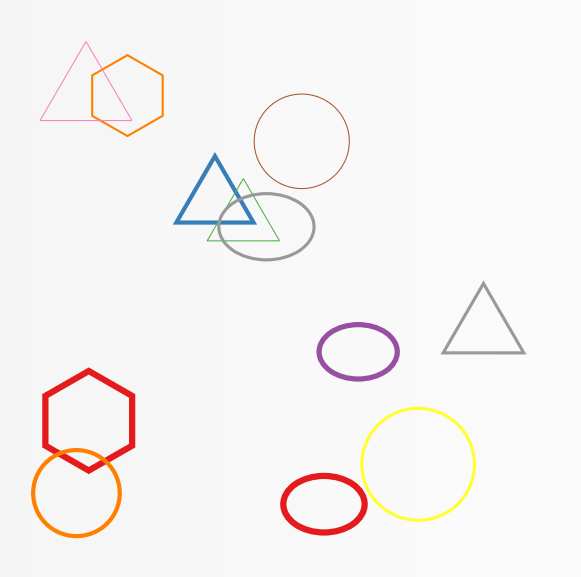[{"shape": "hexagon", "thickness": 3, "radius": 0.43, "center": [0.153, 0.271]}, {"shape": "oval", "thickness": 3, "radius": 0.35, "center": [0.557, 0.126]}, {"shape": "triangle", "thickness": 2, "radius": 0.38, "center": [0.37, 0.652]}, {"shape": "triangle", "thickness": 0.5, "radius": 0.36, "center": [0.419, 0.618]}, {"shape": "oval", "thickness": 2.5, "radius": 0.34, "center": [0.616, 0.39]}, {"shape": "hexagon", "thickness": 1, "radius": 0.35, "center": [0.219, 0.834]}, {"shape": "circle", "thickness": 2, "radius": 0.37, "center": [0.132, 0.145]}, {"shape": "circle", "thickness": 1.5, "radius": 0.48, "center": [0.719, 0.195]}, {"shape": "circle", "thickness": 0.5, "radius": 0.41, "center": [0.519, 0.754]}, {"shape": "triangle", "thickness": 0.5, "radius": 0.46, "center": [0.148, 0.836]}, {"shape": "oval", "thickness": 1.5, "radius": 0.41, "center": [0.458, 0.606]}, {"shape": "triangle", "thickness": 1.5, "radius": 0.4, "center": [0.832, 0.428]}]